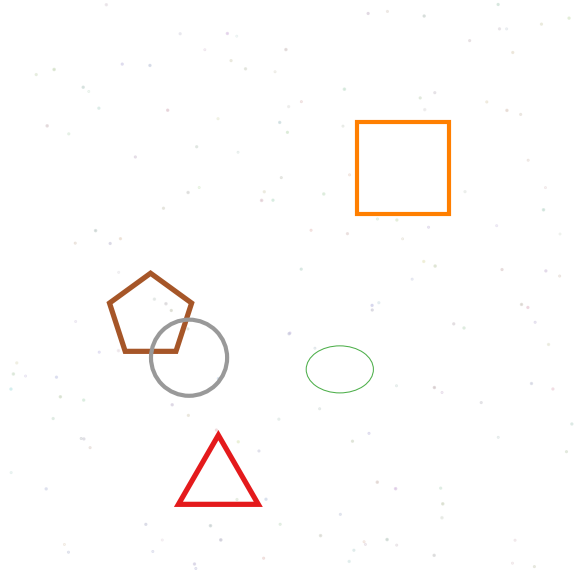[{"shape": "triangle", "thickness": 2.5, "radius": 0.4, "center": [0.378, 0.166]}, {"shape": "oval", "thickness": 0.5, "radius": 0.29, "center": [0.588, 0.36]}, {"shape": "square", "thickness": 2, "radius": 0.4, "center": [0.697, 0.709]}, {"shape": "pentagon", "thickness": 2.5, "radius": 0.37, "center": [0.261, 0.451]}, {"shape": "circle", "thickness": 2, "radius": 0.33, "center": [0.327, 0.38]}]